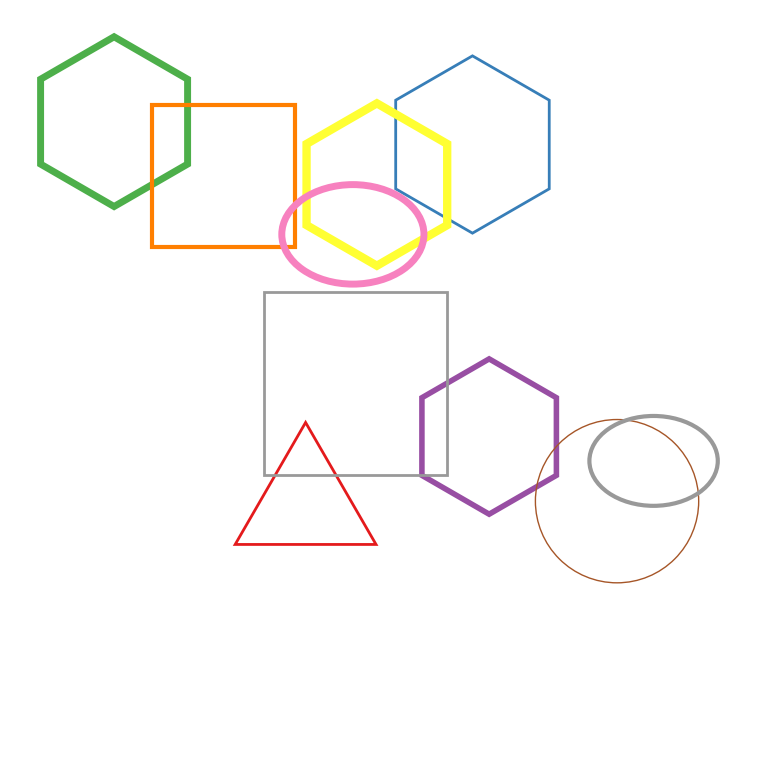[{"shape": "triangle", "thickness": 1, "radius": 0.53, "center": [0.397, 0.346]}, {"shape": "hexagon", "thickness": 1, "radius": 0.58, "center": [0.614, 0.812]}, {"shape": "hexagon", "thickness": 2.5, "radius": 0.55, "center": [0.148, 0.842]}, {"shape": "hexagon", "thickness": 2, "radius": 0.5, "center": [0.635, 0.433]}, {"shape": "square", "thickness": 1.5, "radius": 0.46, "center": [0.291, 0.771]}, {"shape": "hexagon", "thickness": 3, "radius": 0.53, "center": [0.489, 0.76]}, {"shape": "circle", "thickness": 0.5, "radius": 0.53, "center": [0.801, 0.349]}, {"shape": "oval", "thickness": 2.5, "radius": 0.46, "center": [0.458, 0.696]}, {"shape": "square", "thickness": 1, "radius": 0.59, "center": [0.462, 0.502]}, {"shape": "oval", "thickness": 1.5, "radius": 0.42, "center": [0.849, 0.401]}]